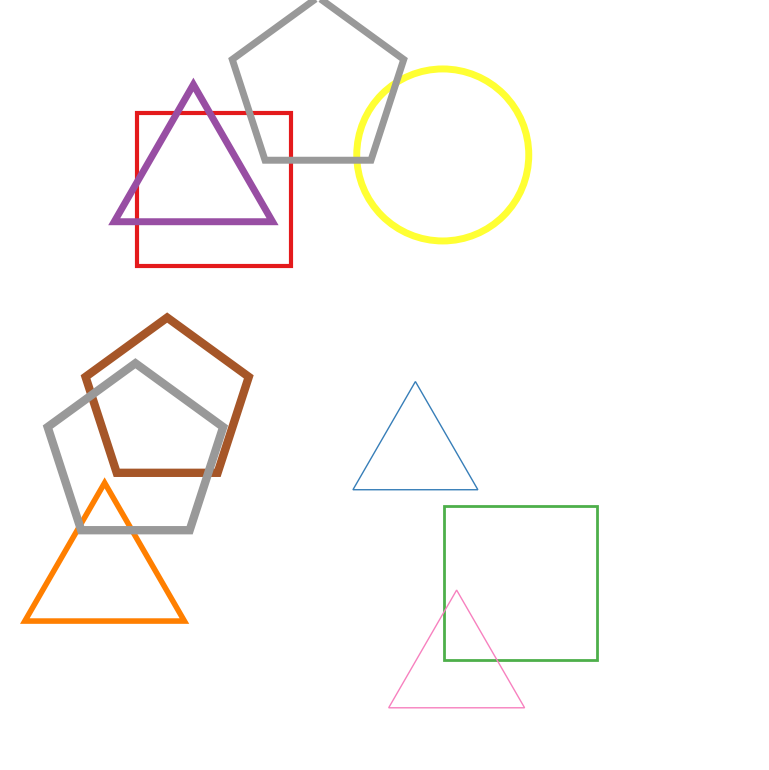[{"shape": "square", "thickness": 1.5, "radius": 0.5, "center": [0.278, 0.754]}, {"shape": "triangle", "thickness": 0.5, "radius": 0.47, "center": [0.539, 0.411]}, {"shape": "square", "thickness": 1, "radius": 0.5, "center": [0.676, 0.243]}, {"shape": "triangle", "thickness": 2.5, "radius": 0.59, "center": [0.251, 0.771]}, {"shape": "triangle", "thickness": 2, "radius": 0.6, "center": [0.136, 0.253]}, {"shape": "circle", "thickness": 2.5, "radius": 0.56, "center": [0.575, 0.799]}, {"shape": "pentagon", "thickness": 3, "radius": 0.56, "center": [0.217, 0.476]}, {"shape": "triangle", "thickness": 0.5, "radius": 0.51, "center": [0.593, 0.132]}, {"shape": "pentagon", "thickness": 2.5, "radius": 0.59, "center": [0.413, 0.887]}, {"shape": "pentagon", "thickness": 3, "radius": 0.6, "center": [0.176, 0.408]}]